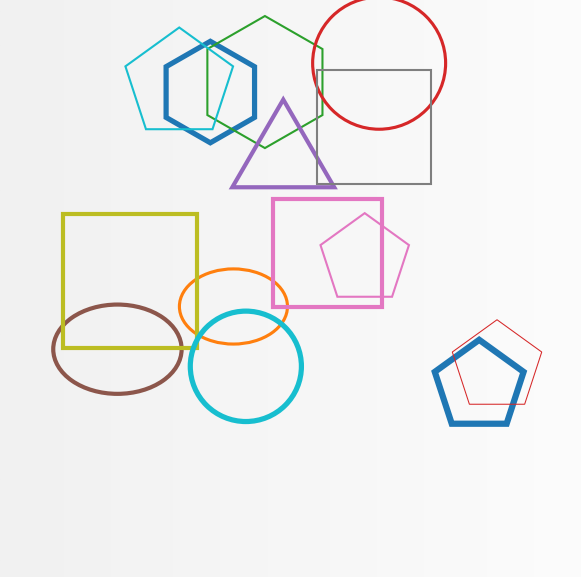[{"shape": "pentagon", "thickness": 3, "radius": 0.4, "center": [0.824, 0.33]}, {"shape": "hexagon", "thickness": 2.5, "radius": 0.44, "center": [0.362, 0.84]}, {"shape": "oval", "thickness": 1.5, "radius": 0.46, "center": [0.402, 0.468]}, {"shape": "hexagon", "thickness": 1, "radius": 0.57, "center": [0.456, 0.857]}, {"shape": "pentagon", "thickness": 0.5, "radius": 0.4, "center": [0.855, 0.365]}, {"shape": "circle", "thickness": 1.5, "radius": 0.57, "center": [0.652, 0.89]}, {"shape": "triangle", "thickness": 2, "radius": 0.51, "center": [0.487, 0.725]}, {"shape": "oval", "thickness": 2, "radius": 0.55, "center": [0.202, 0.394]}, {"shape": "square", "thickness": 2, "radius": 0.47, "center": [0.563, 0.561]}, {"shape": "pentagon", "thickness": 1, "radius": 0.4, "center": [0.627, 0.55]}, {"shape": "square", "thickness": 1, "radius": 0.49, "center": [0.643, 0.779]}, {"shape": "square", "thickness": 2, "radius": 0.58, "center": [0.224, 0.512]}, {"shape": "circle", "thickness": 2.5, "radius": 0.48, "center": [0.423, 0.365]}, {"shape": "pentagon", "thickness": 1, "radius": 0.49, "center": [0.308, 0.854]}]